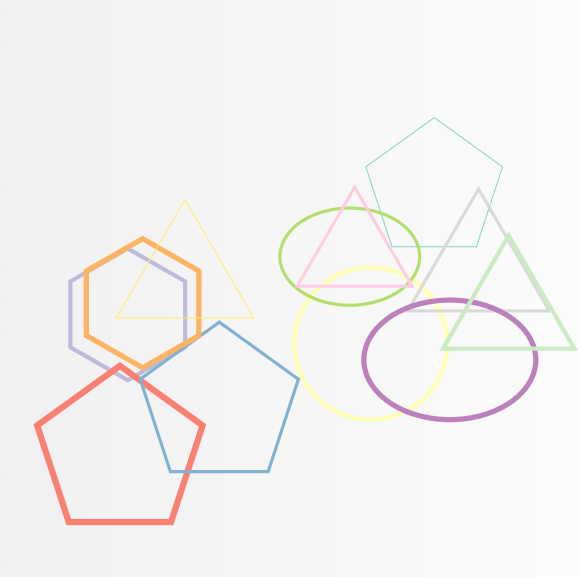[{"shape": "pentagon", "thickness": 0.5, "radius": 0.62, "center": [0.747, 0.672]}, {"shape": "circle", "thickness": 2, "radius": 0.66, "center": [0.638, 0.404]}, {"shape": "hexagon", "thickness": 2, "radius": 0.57, "center": [0.22, 0.455]}, {"shape": "pentagon", "thickness": 3, "radius": 0.75, "center": [0.206, 0.216]}, {"shape": "pentagon", "thickness": 1.5, "radius": 0.72, "center": [0.377, 0.298]}, {"shape": "hexagon", "thickness": 2.5, "radius": 0.56, "center": [0.245, 0.474]}, {"shape": "oval", "thickness": 1.5, "radius": 0.6, "center": [0.602, 0.555]}, {"shape": "triangle", "thickness": 1.5, "radius": 0.57, "center": [0.61, 0.561]}, {"shape": "triangle", "thickness": 1.5, "radius": 0.7, "center": [0.823, 0.531]}, {"shape": "oval", "thickness": 2.5, "radius": 0.74, "center": [0.774, 0.376]}, {"shape": "triangle", "thickness": 2, "radius": 0.65, "center": [0.875, 0.461]}, {"shape": "triangle", "thickness": 0.5, "radius": 0.68, "center": [0.318, 0.517]}]